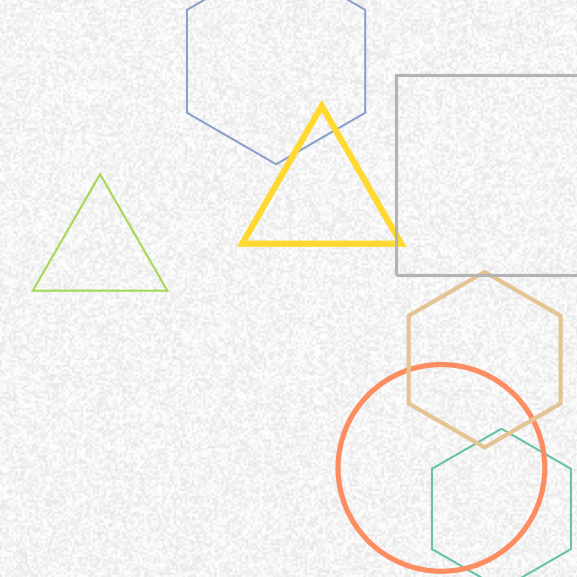[{"shape": "hexagon", "thickness": 1, "radius": 0.69, "center": [0.868, 0.118]}, {"shape": "circle", "thickness": 2.5, "radius": 0.9, "center": [0.764, 0.189]}, {"shape": "hexagon", "thickness": 1, "radius": 0.89, "center": [0.478, 0.893]}, {"shape": "triangle", "thickness": 1, "radius": 0.67, "center": [0.173, 0.563]}, {"shape": "triangle", "thickness": 3, "radius": 0.8, "center": [0.557, 0.657]}, {"shape": "hexagon", "thickness": 2, "radius": 0.76, "center": [0.839, 0.376]}, {"shape": "square", "thickness": 1.5, "radius": 0.87, "center": [0.86, 0.696]}]